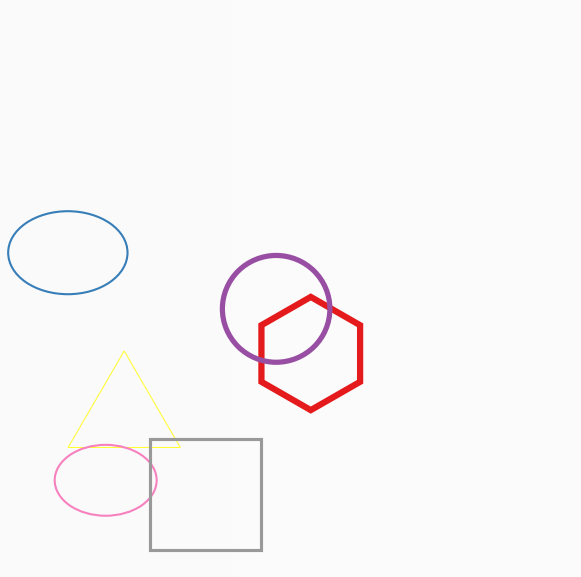[{"shape": "hexagon", "thickness": 3, "radius": 0.49, "center": [0.535, 0.387]}, {"shape": "oval", "thickness": 1, "radius": 0.51, "center": [0.117, 0.562]}, {"shape": "circle", "thickness": 2.5, "radius": 0.46, "center": [0.475, 0.464]}, {"shape": "triangle", "thickness": 0.5, "radius": 0.56, "center": [0.214, 0.28]}, {"shape": "oval", "thickness": 1, "radius": 0.44, "center": [0.182, 0.167]}, {"shape": "square", "thickness": 1.5, "radius": 0.48, "center": [0.354, 0.144]}]